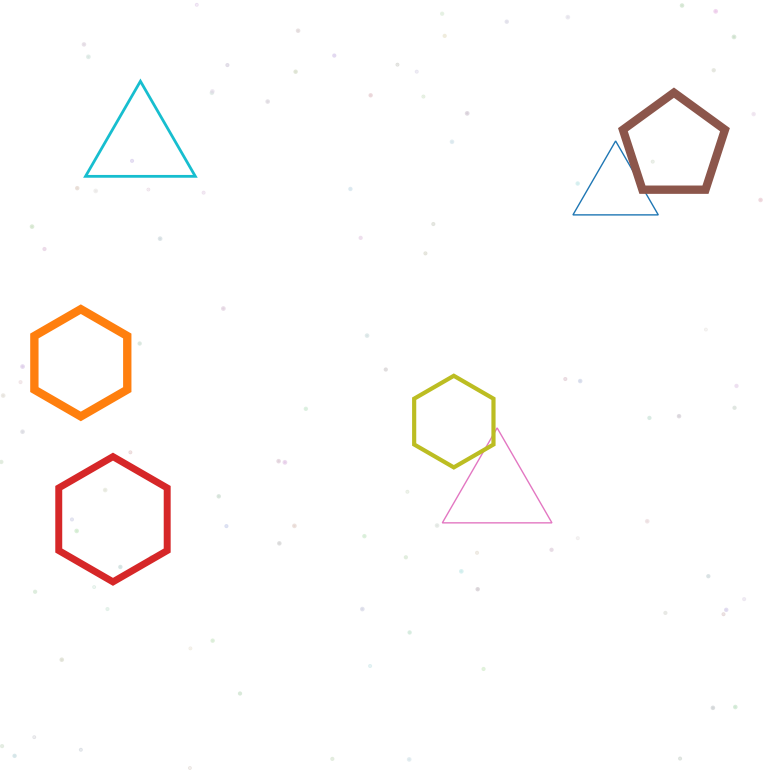[{"shape": "triangle", "thickness": 0.5, "radius": 0.32, "center": [0.8, 0.753]}, {"shape": "hexagon", "thickness": 3, "radius": 0.35, "center": [0.105, 0.529]}, {"shape": "hexagon", "thickness": 2.5, "radius": 0.41, "center": [0.147, 0.326]}, {"shape": "pentagon", "thickness": 3, "radius": 0.35, "center": [0.875, 0.81]}, {"shape": "triangle", "thickness": 0.5, "radius": 0.41, "center": [0.646, 0.362]}, {"shape": "hexagon", "thickness": 1.5, "radius": 0.3, "center": [0.589, 0.452]}, {"shape": "triangle", "thickness": 1, "radius": 0.41, "center": [0.182, 0.812]}]